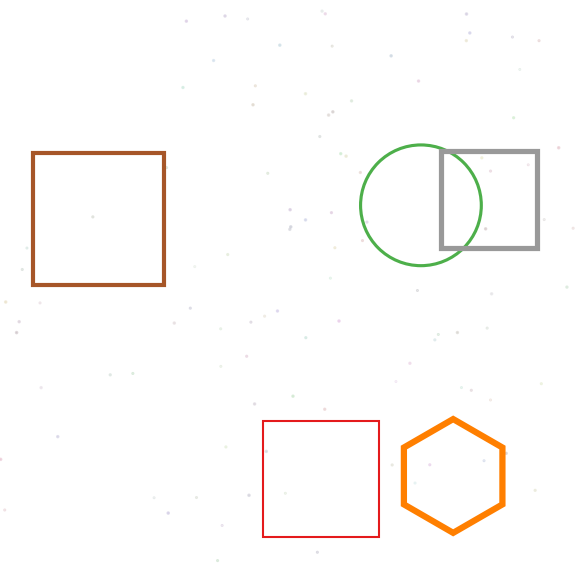[{"shape": "square", "thickness": 1, "radius": 0.5, "center": [0.556, 0.17]}, {"shape": "circle", "thickness": 1.5, "radius": 0.52, "center": [0.729, 0.644]}, {"shape": "hexagon", "thickness": 3, "radius": 0.49, "center": [0.785, 0.175]}, {"shape": "square", "thickness": 2, "radius": 0.57, "center": [0.171, 0.62]}, {"shape": "square", "thickness": 2.5, "radius": 0.42, "center": [0.847, 0.653]}]